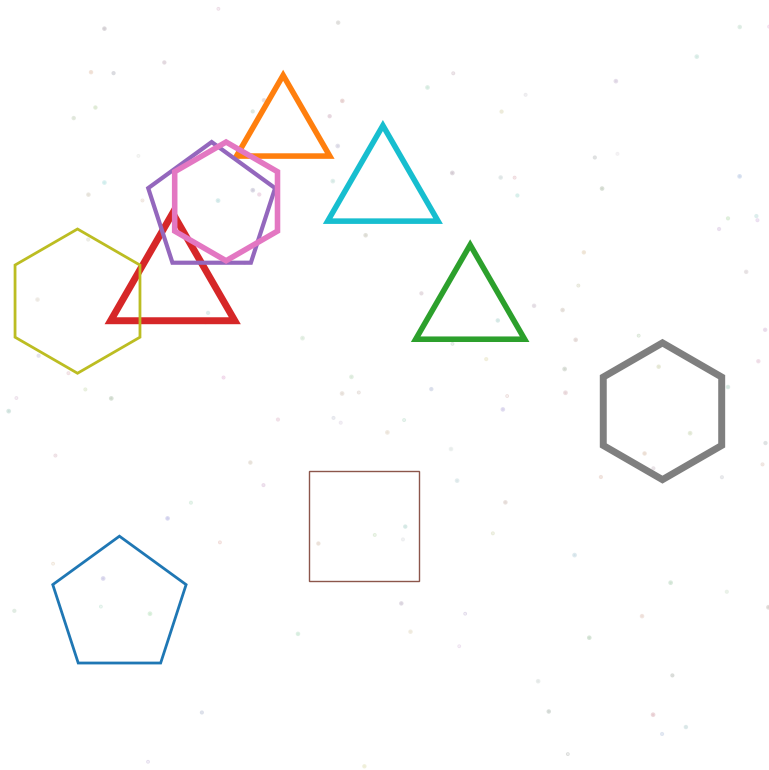[{"shape": "pentagon", "thickness": 1, "radius": 0.46, "center": [0.155, 0.213]}, {"shape": "triangle", "thickness": 2, "radius": 0.35, "center": [0.368, 0.832]}, {"shape": "triangle", "thickness": 2, "radius": 0.41, "center": [0.611, 0.6]}, {"shape": "triangle", "thickness": 2.5, "radius": 0.47, "center": [0.224, 0.63]}, {"shape": "pentagon", "thickness": 1.5, "radius": 0.43, "center": [0.275, 0.729]}, {"shape": "square", "thickness": 0.5, "radius": 0.36, "center": [0.473, 0.317]}, {"shape": "hexagon", "thickness": 2, "radius": 0.39, "center": [0.294, 0.738]}, {"shape": "hexagon", "thickness": 2.5, "radius": 0.44, "center": [0.86, 0.466]}, {"shape": "hexagon", "thickness": 1, "radius": 0.47, "center": [0.101, 0.609]}, {"shape": "triangle", "thickness": 2, "radius": 0.41, "center": [0.497, 0.754]}]